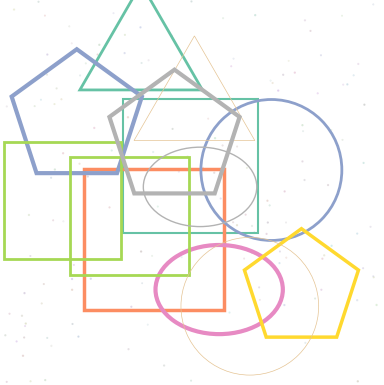[{"shape": "triangle", "thickness": 2, "radius": 0.92, "center": [0.367, 0.858]}, {"shape": "square", "thickness": 1.5, "radius": 0.87, "center": [0.494, 0.569]}, {"shape": "square", "thickness": 2.5, "radius": 0.91, "center": [0.4, 0.378]}, {"shape": "pentagon", "thickness": 3, "radius": 0.89, "center": [0.199, 0.694]}, {"shape": "circle", "thickness": 2, "radius": 0.92, "center": [0.705, 0.558]}, {"shape": "oval", "thickness": 3, "radius": 0.83, "center": [0.569, 0.248]}, {"shape": "square", "thickness": 2, "radius": 0.76, "center": [0.162, 0.479]}, {"shape": "square", "thickness": 2, "radius": 0.77, "center": [0.337, 0.439]}, {"shape": "pentagon", "thickness": 2.5, "radius": 0.78, "center": [0.783, 0.25]}, {"shape": "triangle", "thickness": 0.5, "radius": 0.91, "center": [0.505, 0.726]}, {"shape": "circle", "thickness": 0.5, "radius": 0.89, "center": [0.649, 0.205]}, {"shape": "pentagon", "thickness": 3, "radius": 0.89, "center": [0.453, 0.641]}, {"shape": "oval", "thickness": 1, "radius": 0.74, "center": [0.52, 0.515]}]